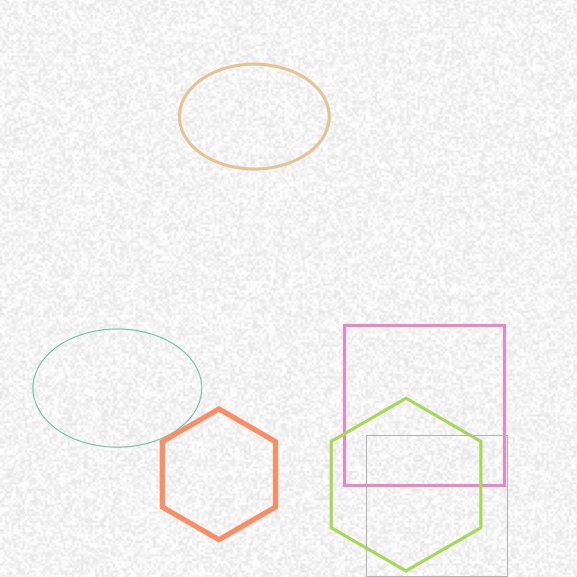[{"shape": "oval", "thickness": 0.5, "radius": 0.73, "center": [0.203, 0.327]}, {"shape": "hexagon", "thickness": 2.5, "radius": 0.57, "center": [0.379, 0.178]}, {"shape": "square", "thickness": 1.5, "radius": 0.69, "center": [0.734, 0.298]}, {"shape": "hexagon", "thickness": 1.5, "radius": 0.75, "center": [0.703, 0.16]}, {"shape": "oval", "thickness": 1.5, "radius": 0.65, "center": [0.44, 0.797]}, {"shape": "square", "thickness": 0.5, "radius": 0.61, "center": [0.755, 0.124]}]